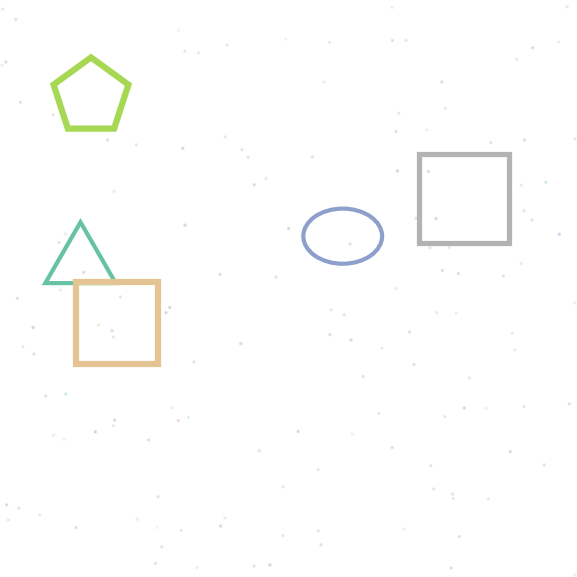[{"shape": "triangle", "thickness": 2, "radius": 0.35, "center": [0.139, 0.544]}, {"shape": "oval", "thickness": 2, "radius": 0.34, "center": [0.593, 0.59]}, {"shape": "pentagon", "thickness": 3, "radius": 0.34, "center": [0.158, 0.832]}, {"shape": "square", "thickness": 3, "radius": 0.36, "center": [0.202, 0.44]}, {"shape": "square", "thickness": 2.5, "radius": 0.39, "center": [0.803, 0.655]}]